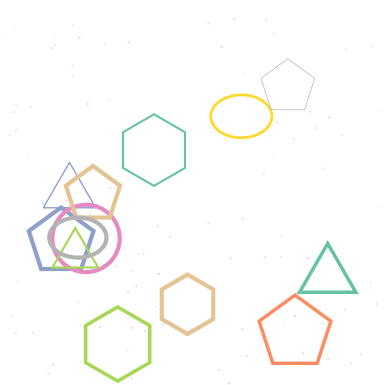[{"shape": "triangle", "thickness": 2.5, "radius": 0.42, "center": [0.851, 0.283]}, {"shape": "hexagon", "thickness": 1.5, "radius": 0.46, "center": [0.4, 0.61]}, {"shape": "pentagon", "thickness": 2.5, "radius": 0.49, "center": [0.766, 0.136]}, {"shape": "pentagon", "thickness": 3, "radius": 0.44, "center": [0.159, 0.373]}, {"shape": "triangle", "thickness": 1, "radius": 0.39, "center": [0.18, 0.5]}, {"shape": "circle", "thickness": 3, "radius": 0.44, "center": [0.223, 0.381]}, {"shape": "triangle", "thickness": 1.5, "radius": 0.34, "center": [0.195, 0.339]}, {"shape": "hexagon", "thickness": 2.5, "radius": 0.48, "center": [0.306, 0.106]}, {"shape": "oval", "thickness": 2, "radius": 0.4, "center": [0.627, 0.698]}, {"shape": "pentagon", "thickness": 3, "radius": 0.37, "center": [0.241, 0.495]}, {"shape": "hexagon", "thickness": 3, "radius": 0.39, "center": [0.487, 0.21]}, {"shape": "oval", "thickness": 3, "radius": 0.37, "center": [0.202, 0.383]}, {"shape": "pentagon", "thickness": 0.5, "radius": 0.37, "center": [0.748, 0.774]}]